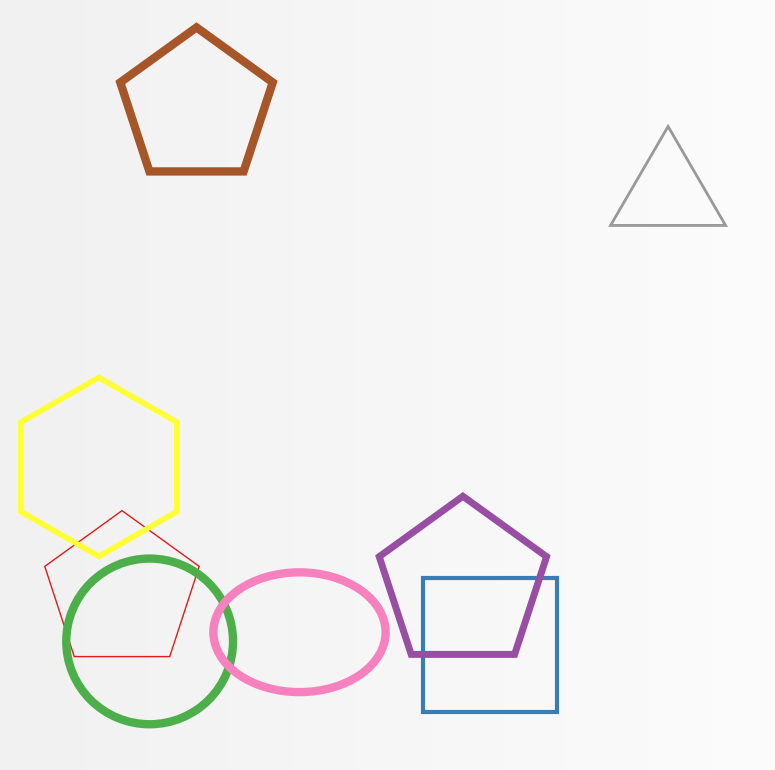[{"shape": "pentagon", "thickness": 0.5, "radius": 0.52, "center": [0.157, 0.232]}, {"shape": "square", "thickness": 1.5, "radius": 0.43, "center": [0.632, 0.162]}, {"shape": "circle", "thickness": 3, "radius": 0.54, "center": [0.193, 0.167]}, {"shape": "pentagon", "thickness": 2.5, "radius": 0.57, "center": [0.597, 0.242]}, {"shape": "hexagon", "thickness": 2, "radius": 0.58, "center": [0.128, 0.394]}, {"shape": "pentagon", "thickness": 3, "radius": 0.52, "center": [0.254, 0.861]}, {"shape": "oval", "thickness": 3, "radius": 0.56, "center": [0.386, 0.179]}, {"shape": "triangle", "thickness": 1, "radius": 0.43, "center": [0.862, 0.75]}]